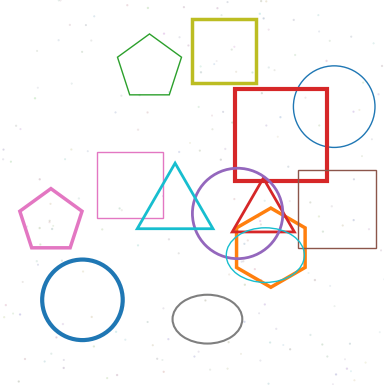[{"shape": "circle", "thickness": 1, "radius": 0.53, "center": [0.868, 0.723]}, {"shape": "circle", "thickness": 3, "radius": 0.52, "center": [0.214, 0.221]}, {"shape": "hexagon", "thickness": 2.5, "radius": 0.51, "center": [0.703, 0.357]}, {"shape": "pentagon", "thickness": 1, "radius": 0.44, "center": [0.388, 0.824]}, {"shape": "square", "thickness": 3, "radius": 0.6, "center": [0.73, 0.65]}, {"shape": "triangle", "thickness": 2, "radius": 0.47, "center": [0.684, 0.444]}, {"shape": "circle", "thickness": 2, "radius": 0.59, "center": [0.617, 0.446]}, {"shape": "square", "thickness": 1, "radius": 0.51, "center": [0.877, 0.458]}, {"shape": "square", "thickness": 1, "radius": 0.42, "center": [0.338, 0.519]}, {"shape": "pentagon", "thickness": 2.5, "radius": 0.42, "center": [0.132, 0.425]}, {"shape": "oval", "thickness": 1.5, "radius": 0.45, "center": [0.539, 0.171]}, {"shape": "square", "thickness": 2.5, "radius": 0.42, "center": [0.582, 0.868]}, {"shape": "triangle", "thickness": 2, "radius": 0.57, "center": [0.455, 0.463]}, {"shape": "oval", "thickness": 1, "radius": 0.51, "center": [0.689, 0.337]}]